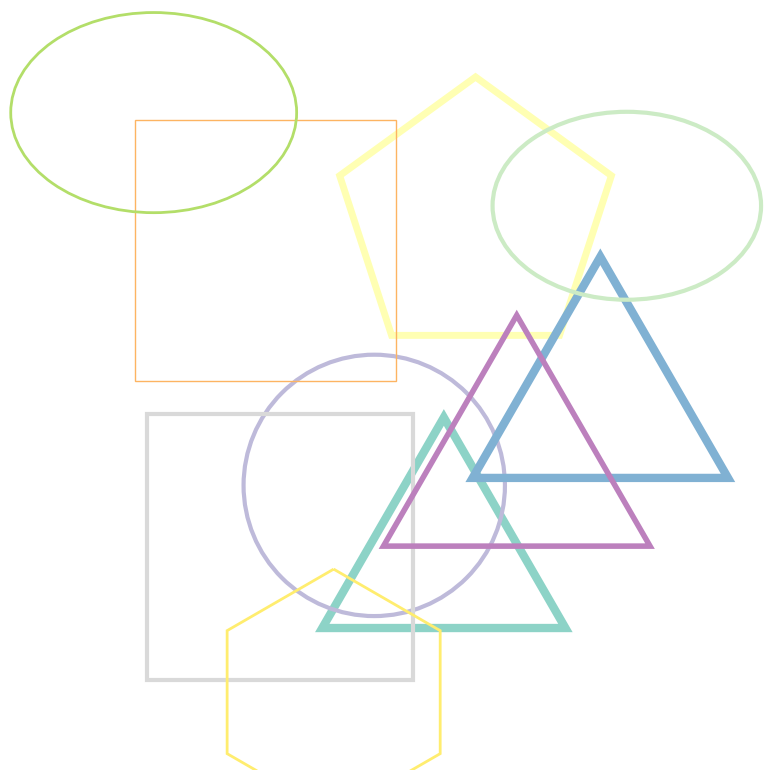[{"shape": "triangle", "thickness": 3, "radius": 0.91, "center": [0.576, 0.276]}, {"shape": "pentagon", "thickness": 2.5, "radius": 0.93, "center": [0.618, 0.715]}, {"shape": "circle", "thickness": 1.5, "radius": 0.85, "center": [0.486, 0.37]}, {"shape": "triangle", "thickness": 3, "radius": 0.96, "center": [0.78, 0.475]}, {"shape": "square", "thickness": 0.5, "radius": 0.85, "center": [0.345, 0.675]}, {"shape": "oval", "thickness": 1, "radius": 0.93, "center": [0.2, 0.854]}, {"shape": "square", "thickness": 1.5, "radius": 0.86, "center": [0.364, 0.289]}, {"shape": "triangle", "thickness": 2, "radius": 1.0, "center": [0.671, 0.391]}, {"shape": "oval", "thickness": 1.5, "radius": 0.87, "center": [0.814, 0.733]}, {"shape": "hexagon", "thickness": 1, "radius": 0.8, "center": [0.433, 0.101]}]